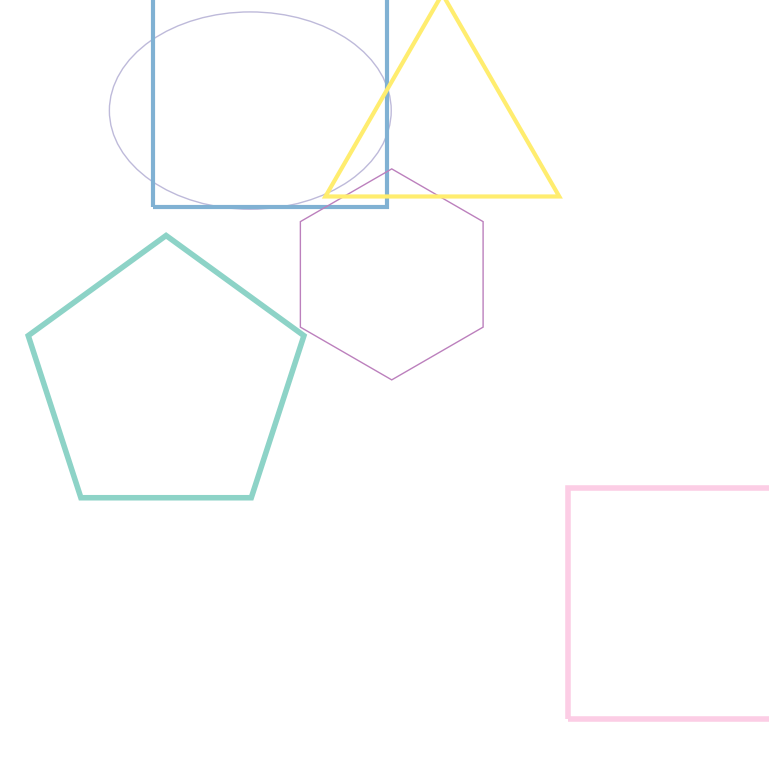[{"shape": "pentagon", "thickness": 2, "radius": 0.94, "center": [0.216, 0.506]}, {"shape": "oval", "thickness": 0.5, "radius": 0.92, "center": [0.325, 0.856]}, {"shape": "square", "thickness": 1.5, "radius": 0.76, "center": [0.351, 0.883]}, {"shape": "square", "thickness": 2, "radius": 0.75, "center": [0.888, 0.216]}, {"shape": "hexagon", "thickness": 0.5, "radius": 0.69, "center": [0.509, 0.644]}, {"shape": "triangle", "thickness": 1.5, "radius": 0.88, "center": [0.574, 0.833]}]